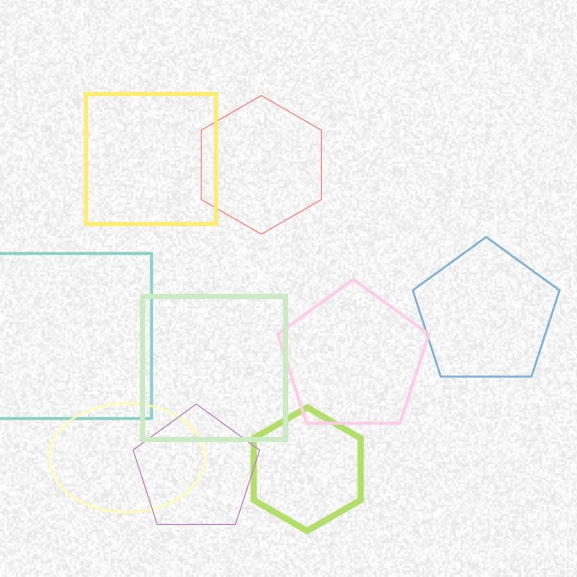[{"shape": "square", "thickness": 1.5, "radius": 0.72, "center": [0.118, 0.419]}, {"shape": "oval", "thickness": 1, "radius": 0.67, "center": [0.22, 0.206]}, {"shape": "hexagon", "thickness": 0.5, "radius": 0.6, "center": [0.452, 0.714]}, {"shape": "pentagon", "thickness": 1, "radius": 0.67, "center": [0.842, 0.455]}, {"shape": "hexagon", "thickness": 3, "radius": 0.53, "center": [0.532, 0.187]}, {"shape": "pentagon", "thickness": 1.5, "radius": 0.69, "center": [0.612, 0.378]}, {"shape": "pentagon", "thickness": 0.5, "radius": 0.58, "center": [0.34, 0.184]}, {"shape": "square", "thickness": 2.5, "radius": 0.62, "center": [0.37, 0.363]}, {"shape": "square", "thickness": 2, "radius": 0.56, "center": [0.262, 0.724]}]